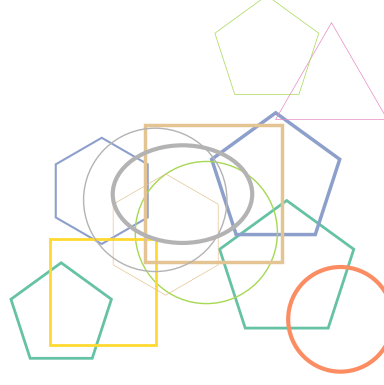[{"shape": "pentagon", "thickness": 2, "radius": 0.69, "center": [0.159, 0.18]}, {"shape": "pentagon", "thickness": 2, "radius": 0.92, "center": [0.745, 0.296]}, {"shape": "circle", "thickness": 3, "radius": 0.68, "center": [0.884, 0.171]}, {"shape": "pentagon", "thickness": 2.5, "radius": 0.87, "center": [0.716, 0.532]}, {"shape": "hexagon", "thickness": 1.5, "radius": 0.69, "center": [0.264, 0.504]}, {"shape": "triangle", "thickness": 0.5, "radius": 0.84, "center": [0.861, 0.773]}, {"shape": "circle", "thickness": 1, "radius": 0.92, "center": [0.536, 0.396]}, {"shape": "pentagon", "thickness": 0.5, "radius": 0.71, "center": [0.693, 0.87]}, {"shape": "square", "thickness": 2, "radius": 0.69, "center": [0.267, 0.242]}, {"shape": "square", "thickness": 2.5, "radius": 0.89, "center": [0.555, 0.497]}, {"shape": "hexagon", "thickness": 0.5, "radius": 0.79, "center": [0.43, 0.391]}, {"shape": "circle", "thickness": 1, "radius": 0.93, "center": [0.403, 0.481]}, {"shape": "oval", "thickness": 3, "radius": 0.91, "center": [0.474, 0.496]}]